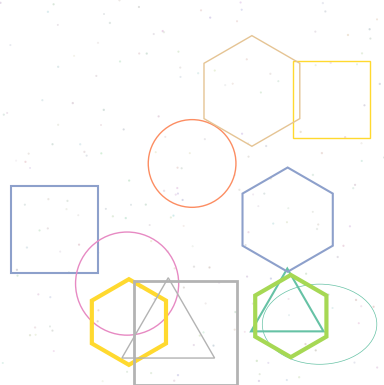[{"shape": "oval", "thickness": 0.5, "radius": 0.74, "center": [0.83, 0.158]}, {"shape": "triangle", "thickness": 1.5, "radius": 0.54, "center": [0.746, 0.194]}, {"shape": "circle", "thickness": 1, "radius": 0.57, "center": [0.499, 0.575]}, {"shape": "hexagon", "thickness": 1.5, "radius": 0.68, "center": [0.747, 0.43]}, {"shape": "square", "thickness": 1.5, "radius": 0.56, "center": [0.142, 0.404]}, {"shape": "circle", "thickness": 1, "radius": 0.67, "center": [0.33, 0.263]}, {"shape": "hexagon", "thickness": 3, "radius": 0.53, "center": [0.755, 0.179]}, {"shape": "hexagon", "thickness": 3, "radius": 0.56, "center": [0.335, 0.164]}, {"shape": "square", "thickness": 1, "radius": 0.5, "center": [0.86, 0.741]}, {"shape": "hexagon", "thickness": 1, "radius": 0.72, "center": [0.654, 0.764]}, {"shape": "triangle", "thickness": 1, "radius": 0.7, "center": [0.437, 0.14]}, {"shape": "square", "thickness": 2, "radius": 0.68, "center": [0.482, 0.134]}]